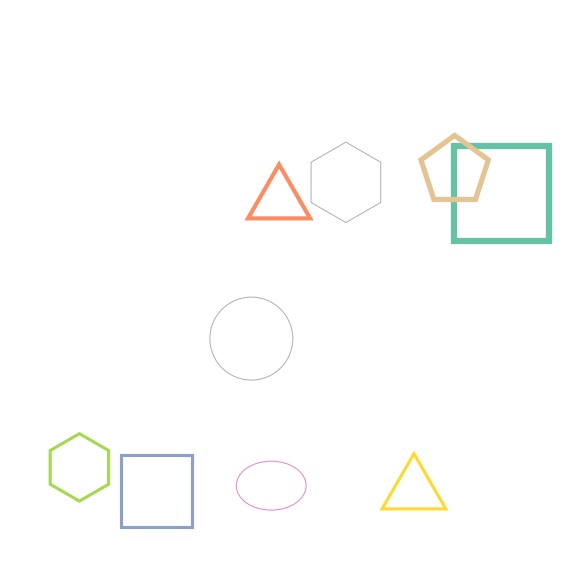[{"shape": "square", "thickness": 3, "radius": 0.41, "center": [0.869, 0.664]}, {"shape": "triangle", "thickness": 2, "radius": 0.31, "center": [0.483, 0.652]}, {"shape": "square", "thickness": 1.5, "radius": 0.31, "center": [0.271, 0.149]}, {"shape": "oval", "thickness": 0.5, "radius": 0.3, "center": [0.47, 0.158]}, {"shape": "hexagon", "thickness": 1.5, "radius": 0.29, "center": [0.137, 0.19]}, {"shape": "triangle", "thickness": 1.5, "radius": 0.32, "center": [0.717, 0.15]}, {"shape": "pentagon", "thickness": 2.5, "radius": 0.31, "center": [0.787, 0.703]}, {"shape": "circle", "thickness": 0.5, "radius": 0.36, "center": [0.435, 0.413]}, {"shape": "hexagon", "thickness": 0.5, "radius": 0.35, "center": [0.599, 0.683]}]